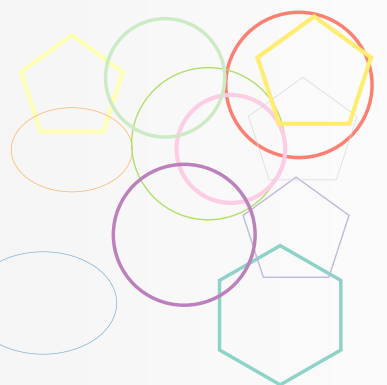[{"shape": "hexagon", "thickness": 2.5, "radius": 0.9, "center": [0.723, 0.181]}, {"shape": "pentagon", "thickness": 3, "radius": 0.69, "center": [0.186, 0.77]}, {"shape": "pentagon", "thickness": 1, "radius": 0.72, "center": [0.764, 0.396]}, {"shape": "circle", "thickness": 2.5, "radius": 0.94, "center": [0.771, 0.779]}, {"shape": "oval", "thickness": 0.5, "radius": 0.95, "center": [0.111, 0.213]}, {"shape": "oval", "thickness": 0.5, "radius": 0.78, "center": [0.185, 0.611]}, {"shape": "circle", "thickness": 1, "radius": 0.99, "center": [0.537, 0.627]}, {"shape": "circle", "thickness": 3, "radius": 0.7, "center": [0.596, 0.613]}, {"shape": "pentagon", "thickness": 0.5, "radius": 0.74, "center": [0.781, 0.652]}, {"shape": "circle", "thickness": 2.5, "radius": 0.91, "center": [0.475, 0.39]}, {"shape": "circle", "thickness": 2.5, "radius": 0.77, "center": [0.426, 0.798]}, {"shape": "pentagon", "thickness": 3, "radius": 0.77, "center": [0.811, 0.803]}]